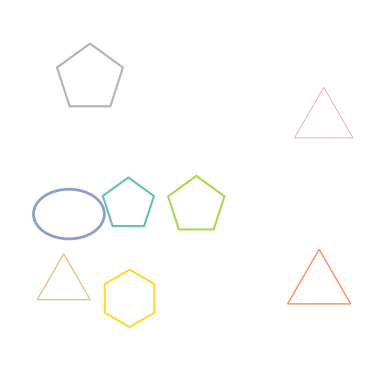[{"shape": "pentagon", "thickness": 1.5, "radius": 0.35, "center": [0.333, 0.469]}, {"shape": "triangle", "thickness": 1, "radius": 0.47, "center": [0.829, 0.258]}, {"shape": "oval", "thickness": 2, "radius": 0.46, "center": [0.179, 0.444]}, {"shape": "triangle", "thickness": 0.5, "radius": 0.44, "center": [0.841, 0.686]}, {"shape": "pentagon", "thickness": 1.5, "radius": 0.38, "center": [0.51, 0.466]}, {"shape": "hexagon", "thickness": 1.5, "radius": 0.37, "center": [0.337, 0.225]}, {"shape": "triangle", "thickness": 1, "radius": 0.4, "center": [0.165, 0.261]}, {"shape": "pentagon", "thickness": 1.5, "radius": 0.45, "center": [0.234, 0.797]}]